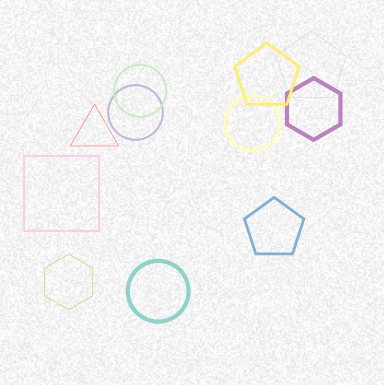[{"shape": "circle", "thickness": 3, "radius": 0.39, "center": [0.411, 0.244]}, {"shape": "circle", "thickness": 2, "radius": 0.35, "center": [0.655, 0.68]}, {"shape": "circle", "thickness": 1.5, "radius": 0.35, "center": [0.352, 0.708]}, {"shape": "triangle", "thickness": 0.5, "radius": 0.36, "center": [0.246, 0.657]}, {"shape": "pentagon", "thickness": 2, "radius": 0.41, "center": [0.712, 0.406]}, {"shape": "hexagon", "thickness": 0.5, "radius": 0.36, "center": [0.178, 0.268]}, {"shape": "square", "thickness": 1.5, "radius": 0.49, "center": [0.161, 0.498]}, {"shape": "pentagon", "thickness": 0.5, "radius": 0.48, "center": [0.808, 0.825]}, {"shape": "hexagon", "thickness": 3, "radius": 0.4, "center": [0.815, 0.717]}, {"shape": "circle", "thickness": 1.5, "radius": 0.34, "center": [0.364, 0.764]}, {"shape": "pentagon", "thickness": 2, "radius": 0.44, "center": [0.693, 0.8]}]